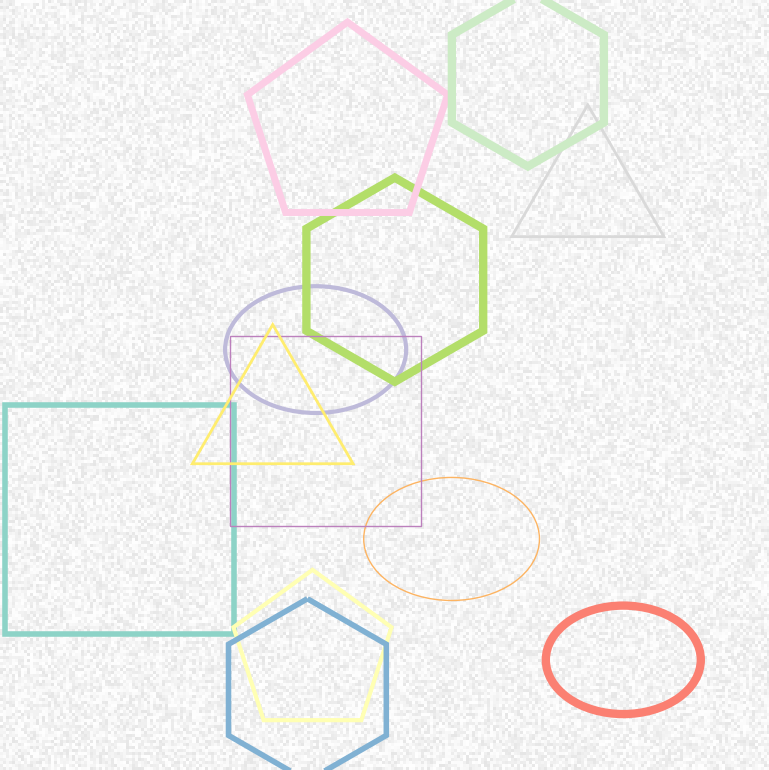[{"shape": "square", "thickness": 2, "radius": 0.74, "center": [0.155, 0.325]}, {"shape": "pentagon", "thickness": 1.5, "radius": 0.54, "center": [0.406, 0.152]}, {"shape": "oval", "thickness": 1.5, "radius": 0.59, "center": [0.41, 0.546]}, {"shape": "oval", "thickness": 3, "radius": 0.5, "center": [0.81, 0.143]}, {"shape": "hexagon", "thickness": 2, "radius": 0.59, "center": [0.399, 0.104]}, {"shape": "oval", "thickness": 0.5, "radius": 0.57, "center": [0.586, 0.3]}, {"shape": "hexagon", "thickness": 3, "radius": 0.66, "center": [0.513, 0.637]}, {"shape": "pentagon", "thickness": 2.5, "radius": 0.68, "center": [0.451, 0.835]}, {"shape": "triangle", "thickness": 1, "radius": 0.57, "center": [0.763, 0.75]}, {"shape": "square", "thickness": 0.5, "radius": 0.62, "center": [0.423, 0.44]}, {"shape": "hexagon", "thickness": 3, "radius": 0.57, "center": [0.686, 0.898]}, {"shape": "triangle", "thickness": 1, "radius": 0.6, "center": [0.354, 0.458]}]